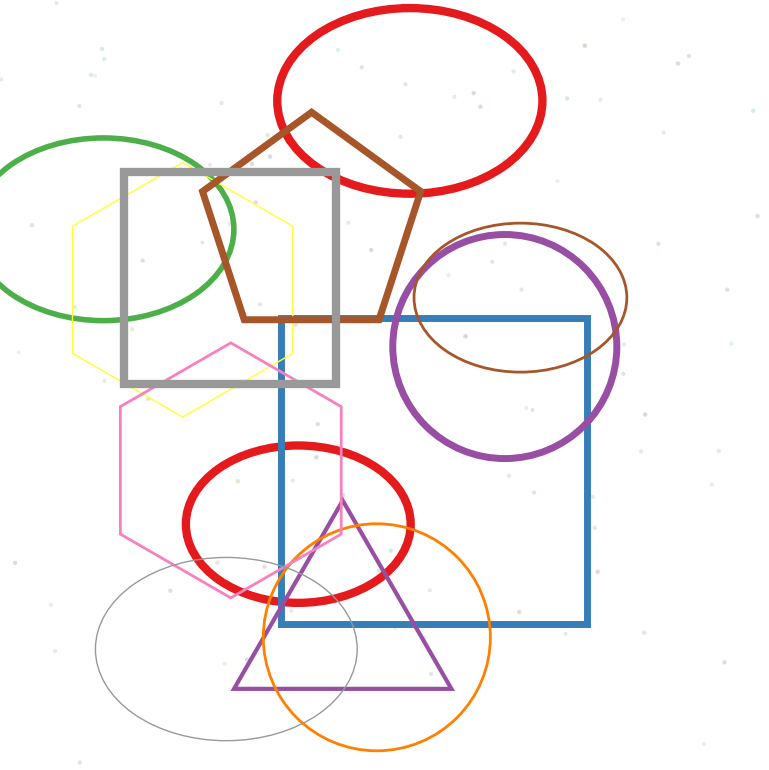[{"shape": "oval", "thickness": 3, "radius": 0.86, "center": [0.532, 0.869]}, {"shape": "oval", "thickness": 3, "radius": 0.73, "center": [0.387, 0.319]}, {"shape": "square", "thickness": 2.5, "radius": 0.99, "center": [0.563, 0.388]}, {"shape": "oval", "thickness": 2, "radius": 0.85, "center": [0.134, 0.702]}, {"shape": "triangle", "thickness": 1.5, "radius": 0.82, "center": [0.445, 0.187]}, {"shape": "circle", "thickness": 2.5, "radius": 0.73, "center": [0.656, 0.55]}, {"shape": "circle", "thickness": 1, "radius": 0.74, "center": [0.489, 0.172]}, {"shape": "hexagon", "thickness": 0.5, "radius": 0.83, "center": [0.237, 0.624]}, {"shape": "oval", "thickness": 1, "radius": 0.69, "center": [0.676, 0.613]}, {"shape": "pentagon", "thickness": 2.5, "radius": 0.74, "center": [0.405, 0.705]}, {"shape": "hexagon", "thickness": 1, "radius": 0.83, "center": [0.3, 0.389]}, {"shape": "square", "thickness": 3, "radius": 0.69, "center": [0.299, 0.639]}, {"shape": "oval", "thickness": 0.5, "radius": 0.85, "center": [0.294, 0.157]}]